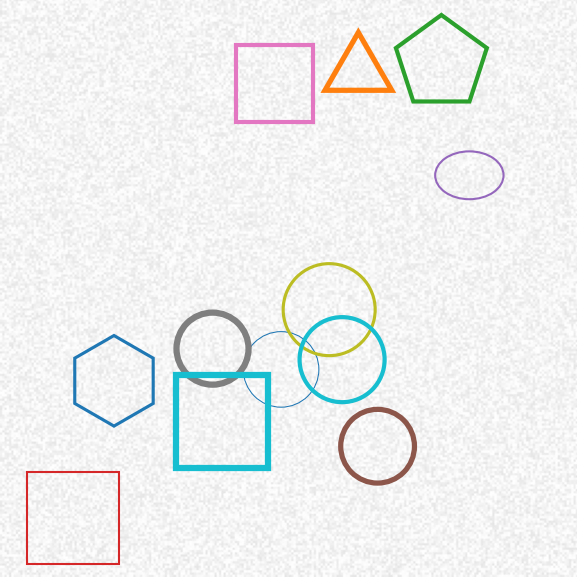[{"shape": "circle", "thickness": 0.5, "radius": 0.33, "center": [0.487, 0.359]}, {"shape": "hexagon", "thickness": 1.5, "radius": 0.39, "center": [0.197, 0.34]}, {"shape": "triangle", "thickness": 2.5, "radius": 0.33, "center": [0.621, 0.876]}, {"shape": "pentagon", "thickness": 2, "radius": 0.41, "center": [0.764, 0.89]}, {"shape": "square", "thickness": 1, "radius": 0.4, "center": [0.126, 0.102]}, {"shape": "oval", "thickness": 1, "radius": 0.3, "center": [0.813, 0.696]}, {"shape": "circle", "thickness": 2.5, "radius": 0.32, "center": [0.654, 0.226]}, {"shape": "square", "thickness": 2, "radius": 0.33, "center": [0.476, 0.855]}, {"shape": "circle", "thickness": 3, "radius": 0.31, "center": [0.368, 0.395]}, {"shape": "circle", "thickness": 1.5, "radius": 0.4, "center": [0.57, 0.463]}, {"shape": "square", "thickness": 3, "radius": 0.4, "center": [0.384, 0.269]}, {"shape": "circle", "thickness": 2, "radius": 0.37, "center": [0.592, 0.376]}]